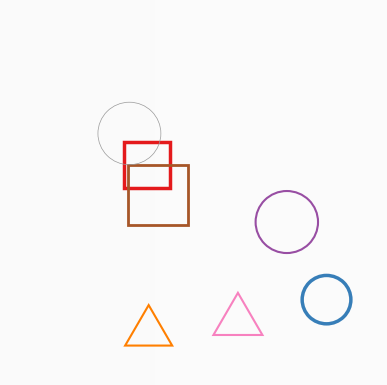[{"shape": "square", "thickness": 2.5, "radius": 0.3, "center": [0.379, 0.572]}, {"shape": "circle", "thickness": 2.5, "radius": 0.31, "center": [0.843, 0.222]}, {"shape": "circle", "thickness": 1.5, "radius": 0.4, "center": [0.74, 0.423]}, {"shape": "triangle", "thickness": 1.5, "radius": 0.35, "center": [0.384, 0.137]}, {"shape": "square", "thickness": 2, "radius": 0.39, "center": [0.408, 0.494]}, {"shape": "triangle", "thickness": 1.5, "radius": 0.36, "center": [0.614, 0.166]}, {"shape": "circle", "thickness": 0.5, "radius": 0.41, "center": [0.334, 0.653]}]